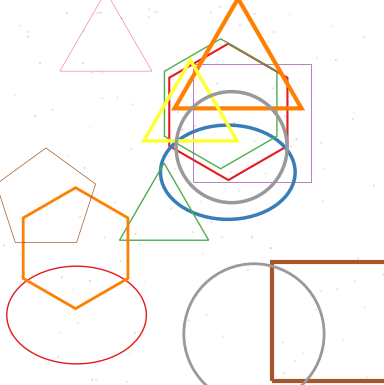[{"shape": "oval", "thickness": 1, "radius": 0.91, "center": [0.199, 0.182]}, {"shape": "hexagon", "thickness": 1.5, "radius": 0.89, "center": [0.593, 0.709]}, {"shape": "oval", "thickness": 2.5, "radius": 0.87, "center": [0.592, 0.553]}, {"shape": "hexagon", "thickness": 1, "radius": 0.84, "center": [0.573, 0.73]}, {"shape": "triangle", "thickness": 1, "radius": 0.67, "center": [0.426, 0.443]}, {"shape": "square", "thickness": 0.5, "radius": 0.77, "center": [0.654, 0.68]}, {"shape": "hexagon", "thickness": 2, "radius": 0.79, "center": [0.196, 0.355]}, {"shape": "triangle", "thickness": 3, "radius": 0.95, "center": [0.618, 0.814]}, {"shape": "triangle", "thickness": 2.5, "radius": 0.7, "center": [0.495, 0.704]}, {"shape": "square", "thickness": 3, "radius": 0.77, "center": [0.861, 0.165]}, {"shape": "pentagon", "thickness": 0.5, "radius": 0.68, "center": [0.119, 0.48]}, {"shape": "triangle", "thickness": 0.5, "radius": 0.69, "center": [0.275, 0.884]}, {"shape": "circle", "thickness": 2, "radius": 0.91, "center": [0.66, 0.133]}, {"shape": "circle", "thickness": 2.5, "radius": 0.72, "center": [0.602, 0.618]}]